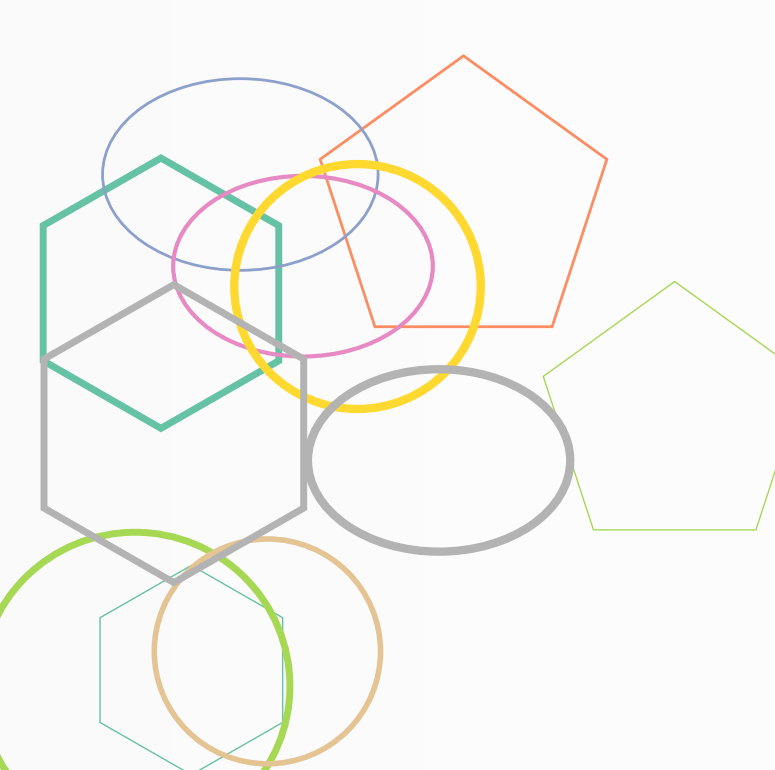[{"shape": "hexagon", "thickness": 2.5, "radius": 0.88, "center": [0.208, 0.619]}, {"shape": "hexagon", "thickness": 0.5, "radius": 0.68, "center": [0.247, 0.13]}, {"shape": "pentagon", "thickness": 1, "radius": 0.97, "center": [0.598, 0.733]}, {"shape": "oval", "thickness": 1, "radius": 0.89, "center": [0.31, 0.773]}, {"shape": "oval", "thickness": 1.5, "radius": 0.84, "center": [0.391, 0.654]}, {"shape": "pentagon", "thickness": 0.5, "radius": 0.89, "center": [0.871, 0.456]}, {"shape": "circle", "thickness": 2.5, "radius": 1.0, "center": [0.174, 0.109]}, {"shape": "circle", "thickness": 3, "radius": 0.8, "center": [0.461, 0.628]}, {"shape": "circle", "thickness": 2, "radius": 0.73, "center": [0.345, 0.154]}, {"shape": "hexagon", "thickness": 2.5, "radius": 0.97, "center": [0.224, 0.437]}, {"shape": "oval", "thickness": 3, "radius": 0.85, "center": [0.567, 0.402]}]